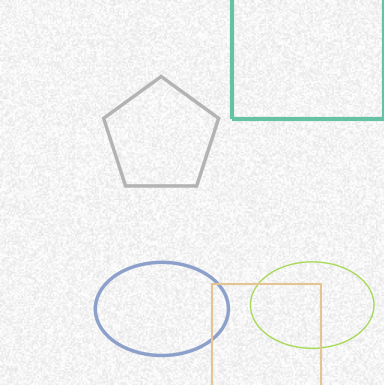[{"shape": "square", "thickness": 3, "radius": 0.99, "center": [0.799, 0.888]}, {"shape": "oval", "thickness": 2.5, "radius": 0.86, "center": [0.42, 0.198]}, {"shape": "oval", "thickness": 1, "radius": 0.8, "center": [0.811, 0.208]}, {"shape": "square", "thickness": 1.5, "radius": 0.71, "center": [0.692, 0.12]}, {"shape": "pentagon", "thickness": 2.5, "radius": 0.79, "center": [0.419, 0.644]}]